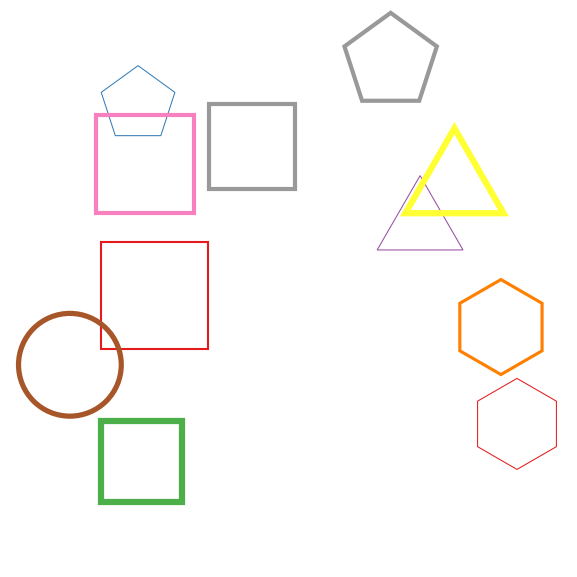[{"shape": "square", "thickness": 1, "radius": 0.46, "center": [0.268, 0.488]}, {"shape": "hexagon", "thickness": 0.5, "radius": 0.39, "center": [0.895, 0.265]}, {"shape": "pentagon", "thickness": 0.5, "radius": 0.34, "center": [0.239, 0.818]}, {"shape": "square", "thickness": 3, "radius": 0.35, "center": [0.245, 0.2]}, {"shape": "triangle", "thickness": 0.5, "radius": 0.43, "center": [0.727, 0.609]}, {"shape": "hexagon", "thickness": 1.5, "radius": 0.41, "center": [0.867, 0.433]}, {"shape": "triangle", "thickness": 3, "radius": 0.49, "center": [0.787, 0.679]}, {"shape": "circle", "thickness": 2.5, "radius": 0.44, "center": [0.121, 0.367]}, {"shape": "square", "thickness": 2, "radius": 0.42, "center": [0.251, 0.716]}, {"shape": "pentagon", "thickness": 2, "radius": 0.42, "center": [0.676, 0.893]}, {"shape": "square", "thickness": 2, "radius": 0.37, "center": [0.436, 0.746]}]